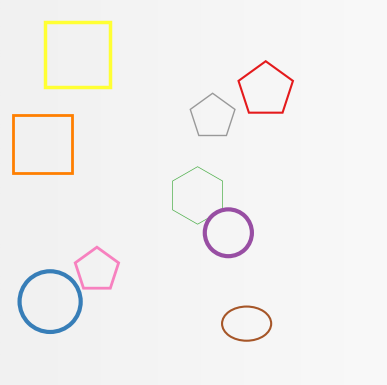[{"shape": "pentagon", "thickness": 1.5, "radius": 0.37, "center": [0.686, 0.767]}, {"shape": "circle", "thickness": 3, "radius": 0.39, "center": [0.129, 0.217]}, {"shape": "hexagon", "thickness": 0.5, "radius": 0.37, "center": [0.51, 0.492]}, {"shape": "circle", "thickness": 3, "radius": 0.3, "center": [0.589, 0.395]}, {"shape": "square", "thickness": 2, "radius": 0.38, "center": [0.11, 0.625]}, {"shape": "square", "thickness": 2.5, "radius": 0.42, "center": [0.2, 0.858]}, {"shape": "oval", "thickness": 1.5, "radius": 0.32, "center": [0.636, 0.159]}, {"shape": "pentagon", "thickness": 2, "radius": 0.29, "center": [0.25, 0.299]}, {"shape": "pentagon", "thickness": 1, "radius": 0.3, "center": [0.549, 0.697]}]